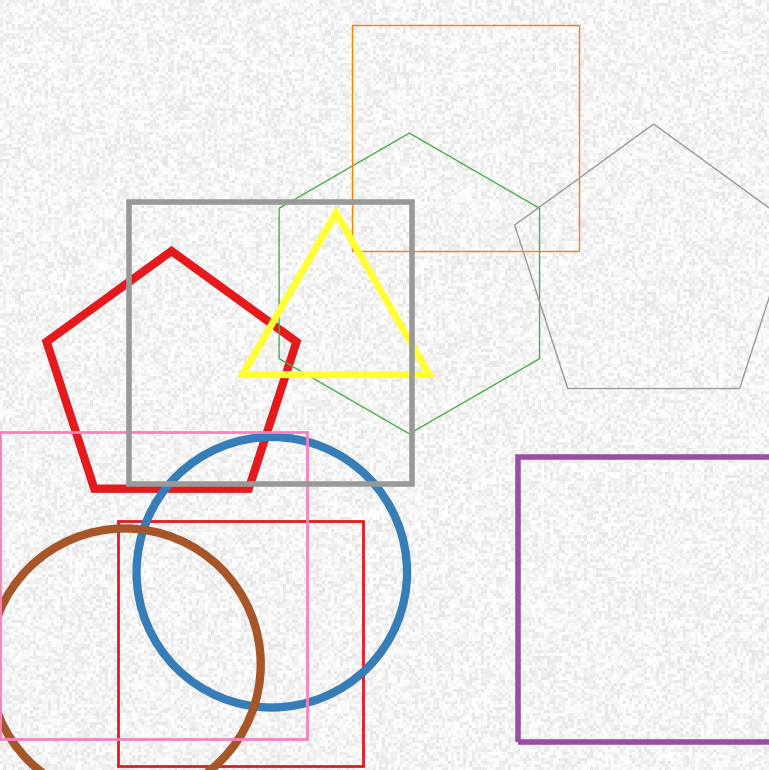[{"shape": "pentagon", "thickness": 3, "radius": 0.85, "center": [0.223, 0.503]}, {"shape": "square", "thickness": 1, "radius": 0.8, "center": [0.312, 0.164]}, {"shape": "circle", "thickness": 3, "radius": 0.88, "center": [0.353, 0.257]}, {"shape": "hexagon", "thickness": 0.5, "radius": 0.98, "center": [0.532, 0.632]}, {"shape": "square", "thickness": 2, "radius": 0.93, "center": [0.858, 0.222]}, {"shape": "square", "thickness": 0.5, "radius": 0.73, "center": [0.605, 0.821]}, {"shape": "triangle", "thickness": 2.5, "radius": 0.7, "center": [0.436, 0.583]}, {"shape": "circle", "thickness": 3, "radius": 0.88, "center": [0.162, 0.137]}, {"shape": "square", "thickness": 1, "radius": 1.0, "center": [0.199, 0.239]}, {"shape": "pentagon", "thickness": 0.5, "radius": 0.95, "center": [0.849, 0.649]}, {"shape": "square", "thickness": 2, "radius": 0.92, "center": [0.351, 0.554]}]